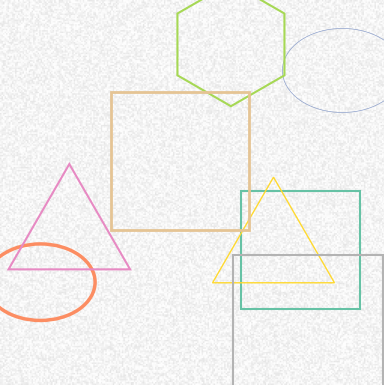[{"shape": "square", "thickness": 1.5, "radius": 0.77, "center": [0.78, 0.351]}, {"shape": "oval", "thickness": 2.5, "radius": 0.71, "center": [0.105, 0.267]}, {"shape": "oval", "thickness": 0.5, "radius": 0.78, "center": [0.89, 0.817]}, {"shape": "triangle", "thickness": 1.5, "radius": 0.91, "center": [0.18, 0.392]}, {"shape": "hexagon", "thickness": 1.5, "radius": 0.8, "center": [0.6, 0.885]}, {"shape": "triangle", "thickness": 1, "radius": 0.91, "center": [0.71, 0.357]}, {"shape": "square", "thickness": 2, "radius": 0.9, "center": [0.467, 0.583]}, {"shape": "square", "thickness": 1.5, "radius": 0.98, "center": [0.8, 0.143]}]